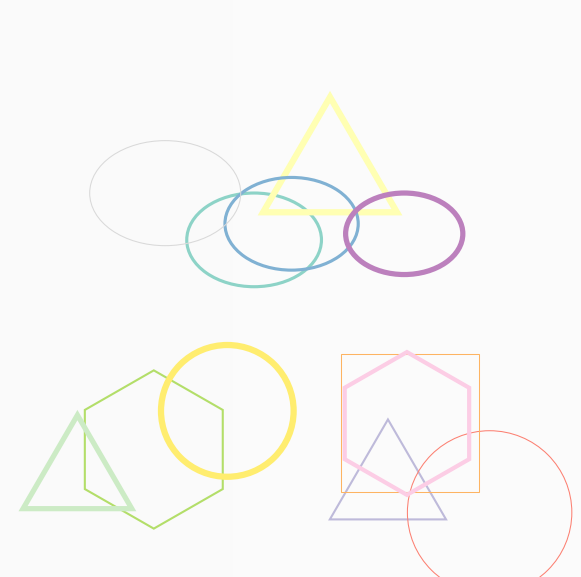[{"shape": "oval", "thickness": 1.5, "radius": 0.58, "center": [0.437, 0.584]}, {"shape": "triangle", "thickness": 3, "radius": 0.66, "center": [0.568, 0.698]}, {"shape": "triangle", "thickness": 1, "radius": 0.58, "center": [0.667, 0.157]}, {"shape": "circle", "thickness": 0.5, "radius": 0.71, "center": [0.842, 0.112]}, {"shape": "oval", "thickness": 1.5, "radius": 0.57, "center": [0.502, 0.612]}, {"shape": "square", "thickness": 0.5, "radius": 0.59, "center": [0.705, 0.267]}, {"shape": "hexagon", "thickness": 1, "radius": 0.69, "center": [0.265, 0.221]}, {"shape": "hexagon", "thickness": 2, "radius": 0.62, "center": [0.7, 0.266]}, {"shape": "oval", "thickness": 0.5, "radius": 0.65, "center": [0.284, 0.665]}, {"shape": "oval", "thickness": 2.5, "radius": 0.5, "center": [0.695, 0.594]}, {"shape": "triangle", "thickness": 2.5, "radius": 0.54, "center": [0.133, 0.172]}, {"shape": "circle", "thickness": 3, "radius": 0.57, "center": [0.391, 0.288]}]